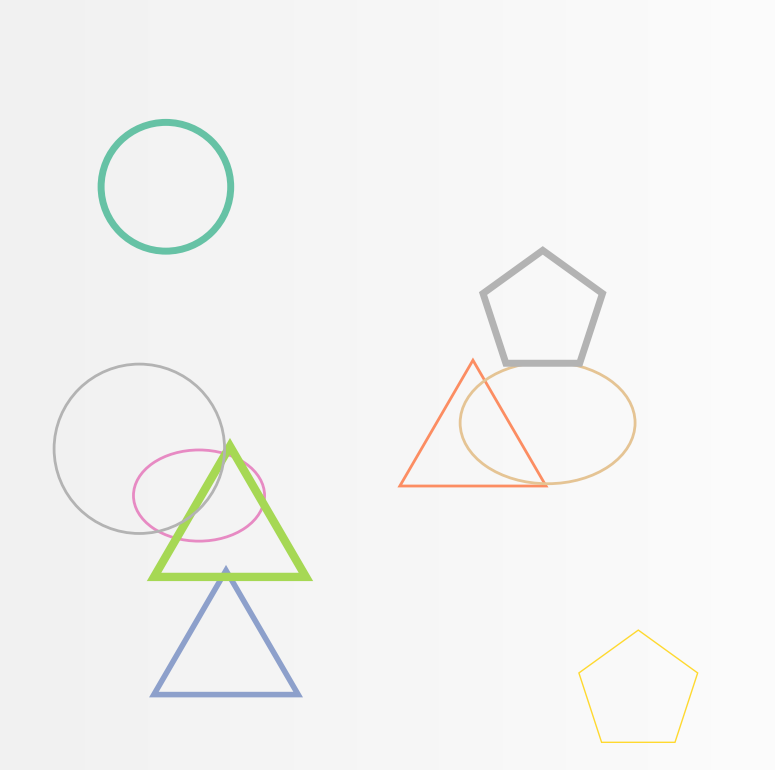[{"shape": "circle", "thickness": 2.5, "radius": 0.42, "center": [0.214, 0.757]}, {"shape": "triangle", "thickness": 1, "radius": 0.54, "center": [0.61, 0.423]}, {"shape": "triangle", "thickness": 2, "radius": 0.54, "center": [0.292, 0.152]}, {"shape": "oval", "thickness": 1, "radius": 0.42, "center": [0.257, 0.356]}, {"shape": "triangle", "thickness": 3, "radius": 0.57, "center": [0.297, 0.307]}, {"shape": "pentagon", "thickness": 0.5, "radius": 0.4, "center": [0.824, 0.101]}, {"shape": "oval", "thickness": 1, "radius": 0.56, "center": [0.707, 0.451]}, {"shape": "pentagon", "thickness": 2.5, "radius": 0.41, "center": [0.7, 0.594]}, {"shape": "circle", "thickness": 1, "radius": 0.55, "center": [0.18, 0.417]}]